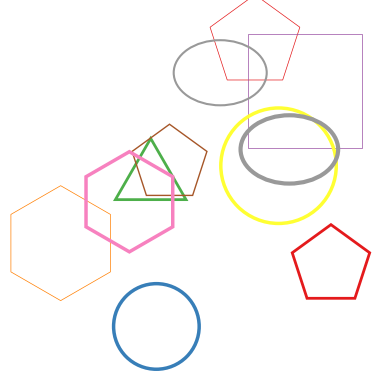[{"shape": "pentagon", "thickness": 0.5, "radius": 0.61, "center": [0.662, 0.891]}, {"shape": "pentagon", "thickness": 2, "radius": 0.53, "center": [0.86, 0.311]}, {"shape": "circle", "thickness": 2.5, "radius": 0.56, "center": [0.406, 0.152]}, {"shape": "triangle", "thickness": 2, "radius": 0.53, "center": [0.391, 0.534]}, {"shape": "square", "thickness": 0.5, "radius": 0.74, "center": [0.792, 0.763]}, {"shape": "hexagon", "thickness": 0.5, "radius": 0.75, "center": [0.158, 0.368]}, {"shape": "circle", "thickness": 2.5, "radius": 0.75, "center": [0.723, 0.57]}, {"shape": "pentagon", "thickness": 1, "radius": 0.51, "center": [0.44, 0.575]}, {"shape": "hexagon", "thickness": 2.5, "radius": 0.65, "center": [0.336, 0.476]}, {"shape": "oval", "thickness": 3, "radius": 0.63, "center": [0.752, 0.612]}, {"shape": "oval", "thickness": 1.5, "radius": 0.6, "center": [0.572, 0.811]}]